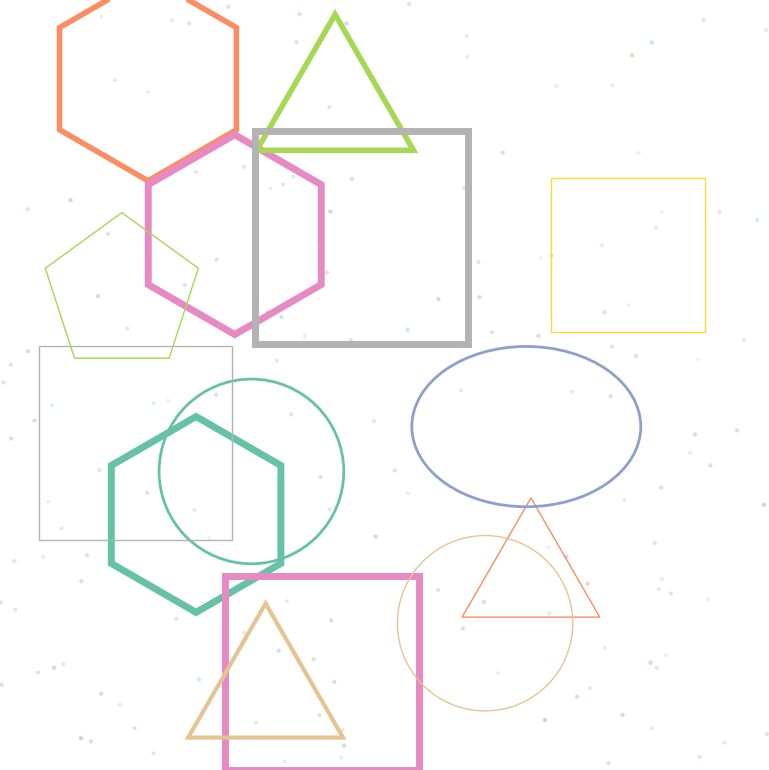[{"shape": "hexagon", "thickness": 2.5, "radius": 0.64, "center": [0.255, 0.332]}, {"shape": "circle", "thickness": 1, "radius": 0.6, "center": [0.327, 0.388]}, {"shape": "triangle", "thickness": 0.5, "radius": 0.52, "center": [0.69, 0.25]}, {"shape": "hexagon", "thickness": 2, "radius": 0.66, "center": [0.192, 0.898]}, {"shape": "oval", "thickness": 1, "radius": 0.74, "center": [0.683, 0.446]}, {"shape": "square", "thickness": 2.5, "radius": 0.63, "center": [0.418, 0.126]}, {"shape": "hexagon", "thickness": 2.5, "radius": 0.65, "center": [0.305, 0.695]}, {"shape": "pentagon", "thickness": 0.5, "radius": 0.52, "center": [0.158, 0.619]}, {"shape": "triangle", "thickness": 2, "radius": 0.59, "center": [0.435, 0.864]}, {"shape": "square", "thickness": 0.5, "radius": 0.5, "center": [0.816, 0.669]}, {"shape": "circle", "thickness": 0.5, "radius": 0.57, "center": [0.63, 0.191]}, {"shape": "triangle", "thickness": 1.5, "radius": 0.58, "center": [0.345, 0.1]}, {"shape": "square", "thickness": 0.5, "radius": 0.63, "center": [0.176, 0.425]}, {"shape": "square", "thickness": 2.5, "radius": 0.69, "center": [0.47, 0.691]}]